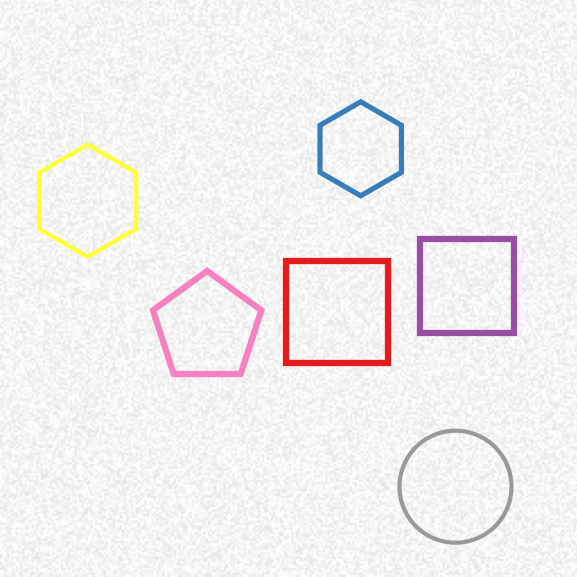[{"shape": "square", "thickness": 3, "radius": 0.44, "center": [0.583, 0.459]}, {"shape": "hexagon", "thickness": 2.5, "radius": 0.41, "center": [0.625, 0.741]}, {"shape": "square", "thickness": 3, "radius": 0.41, "center": [0.809, 0.503]}, {"shape": "hexagon", "thickness": 2, "radius": 0.49, "center": [0.152, 0.652]}, {"shape": "pentagon", "thickness": 3, "radius": 0.49, "center": [0.359, 0.431]}, {"shape": "circle", "thickness": 2, "radius": 0.48, "center": [0.789, 0.156]}]